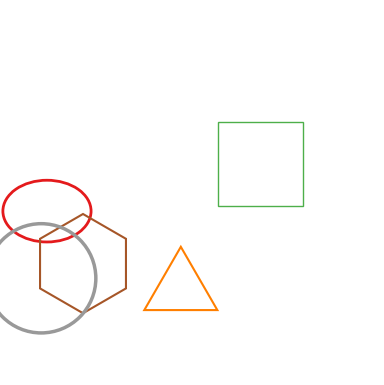[{"shape": "oval", "thickness": 2, "radius": 0.57, "center": [0.122, 0.452]}, {"shape": "square", "thickness": 1, "radius": 0.55, "center": [0.677, 0.573]}, {"shape": "triangle", "thickness": 1.5, "radius": 0.55, "center": [0.47, 0.249]}, {"shape": "hexagon", "thickness": 1.5, "radius": 0.64, "center": [0.216, 0.315]}, {"shape": "circle", "thickness": 2.5, "radius": 0.71, "center": [0.107, 0.277]}]